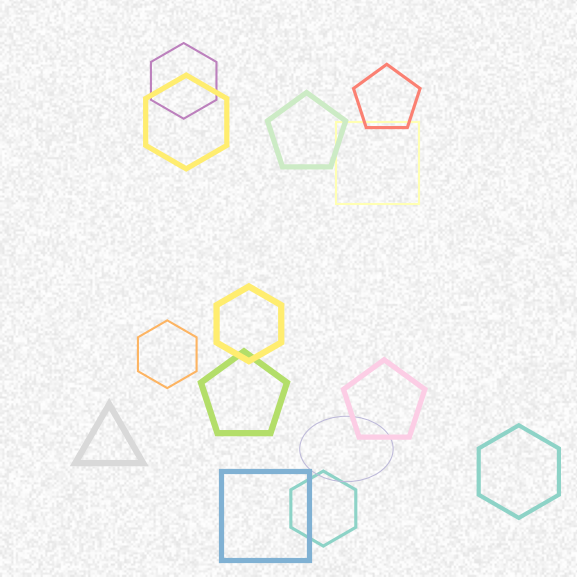[{"shape": "hexagon", "thickness": 1.5, "radius": 0.32, "center": [0.56, 0.119]}, {"shape": "hexagon", "thickness": 2, "radius": 0.4, "center": [0.898, 0.183]}, {"shape": "square", "thickness": 1, "radius": 0.36, "center": [0.654, 0.717]}, {"shape": "oval", "thickness": 0.5, "radius": 0.4, "center": [0.6, 0.222]}, {"shape": "pentagon", "thickness": 1.5, "radius": 0.3, "center": [0.67, 0.827]}, {"shape": "square", "thickness": 2.5, "radius": 0.38, "center": [0.459, 0.106]}, {"shape": "hexagon", "thickness": 1, "radius": 0.29, "center": [0.29, 0.386]}, {"shape": "pentagon", "thickness": 3, "radius": 0.39, "center": [0.422, 0.312]}, {"shape": "pentagon", "thickness": 2.5, "radius": 0.37, "center": [0.665, 0.302]}, {"shape": "triangle", "thickness": 3, "radius": 0.34, "center": [0.189, 0.231]}, {"shape": "hexagon", "thickness": 1, "radius": 0.33, "center": [0.318, 0.859]}, {"shape": "pentagon", "thickness": 2.5, "radius": 0.36, "center": [0.531, 0.768]}, {"shape": "hexagon", "thickness": 3, "radius": 0.32, "center": [0.431, 0.438]}, {"shape": "hexagon", "thickness": 2.5, "radius": 0.41, "center": [0.322, 0.788]}]